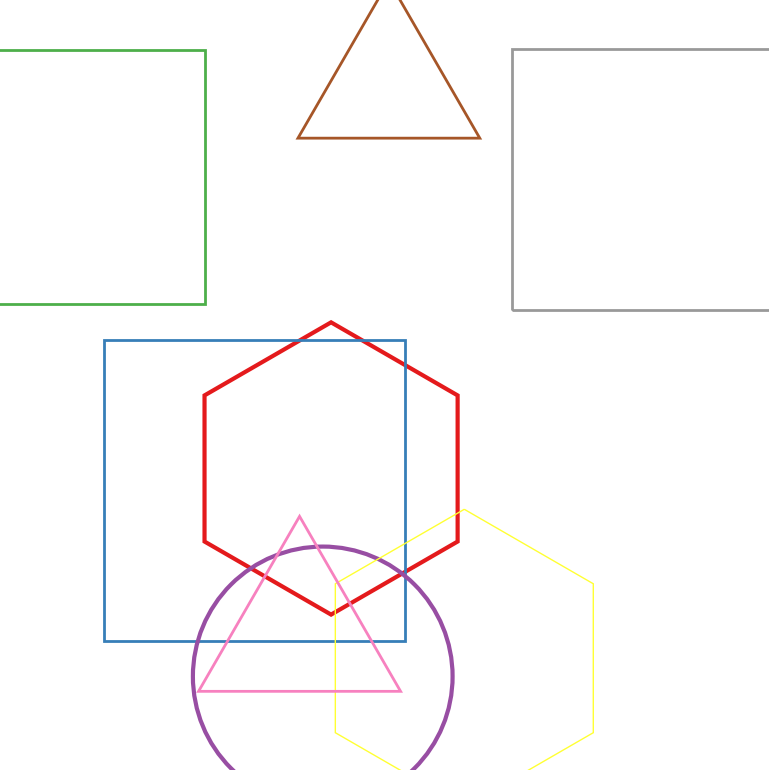[{"shape": "hexagon", "thickness": 1.5, "radius": 0.95, "center": [0.43, 0.392]}, {"shape": "square", "thickness": 1, "radius": 0.98, "center": [0.331, 0.363]}, {"shape": "square", "thickness": 1, "radius": 0.82, "center": [0.101, 0.77]}, {"shape": "circle", "thickness": 1.5, "radius": 0.84, "center": [0.419, 0.122]}, {"shape": "hexagon", "thickness": 0.5, "radius": 0.97, "center": [0.603, 0.145]}, {"shape": "triangle", "thickness": 1, "radius": 0.68, "center": [0.505, 0.889]}, {"shape": "triangle", "thickness": 1, "radius": 0.76, "center": [0.389, 0.178]}, {"shape": "square", "thickness": 1, "radius": 0.85, "center": [0.834, 0.767]}]